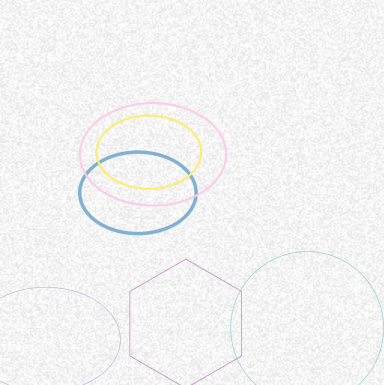[{"shape": "circle", "thickness": 0.5, "radius": 0.99, "center": [0.798, 0.148]}, {"shape": "oval", "thickness": 0.5, "radius": 0.97, "center": [0.119, 0.118]}, {"shape": "oval", "thickness": 2.5, "radius": 0.76, "center": [0.358, 0.499]}, {"shape": "oval", "thickness": 1.5, "radius": 0.95, "center": [0.397, 0.599]}, {"shape": "hexagon", "thickness": 0.5, "radius": 0.84, "center": [0.483, 0.159]}, {"shape": "oval", "thickness": 1.5, "radius": 0.68, "center": [0.387, 0.605]}]